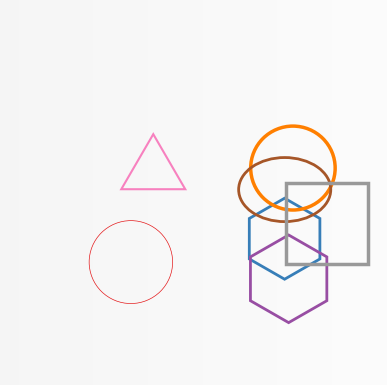[{"shape": "circle", "thickness": 0.5, "radius": 0.54, "center": [0.338, 0.319]}, {"shape": "hexagon", "thickness": 2, "radius": 0.53, "center": [0.734, 0.38]}, {"shape": "hexagon", "thickness": 2, "radius": 0.57, "center": [0.745, 0.276]}, {"shape": "circle", "thickness": 2.5, "radius": 0.54, "center": [0.756, 0.563]}, {"shape": "oval", "thickness": 2, "radius": 0.59, "center": [0.735, 0.508]}, {"shape": "triangle", "thickness": 1.5, "radius": 0.48, "center": [0.396, 0.556]}, {"shape": "square", "thickness": 2.5, "radius": 0.53, "center": [0.844, 0.419]}]